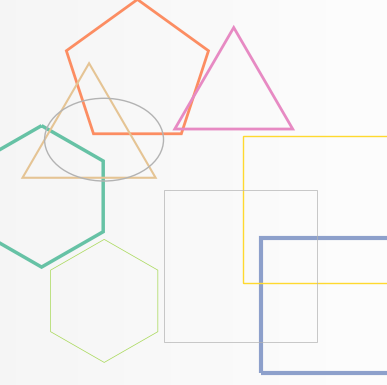[{"shape": "hexagon", "thickness": 2.5, "radius": 0.92, "center": [0.107, 0.49]}, {"shape": "pentagon", "thickness": 2, "radius": 0.96, "center": [0.355, 0.809]}, {"shape": "square", "thickness": 3, "radius": 0.87, "center": [0.849, 0.206]}, {"shape": "triangle", "thickness": 2, "radius": 0.88, "center": [0.603, 0.753]}, {"shape": "hexagon", "thickness": 0.5, "radius": 0.8, "center": [0.269, 0.218]}, {"shape": "square", "thickness": 1, "radius": 0.96, "center": [0.819, 0.455]}, {"shape": "triangle", "thickness": 1.5, "radius": 0.99, "center": [0.23, 0.637]}, {"shape": "oval", "thickness": 1, "radius": 0.77, "center": [0.269, 0.637]}, {"shape": "square", "thickness": 0.5, "radius": 0.99, "center": [0.62, 0.309]}]